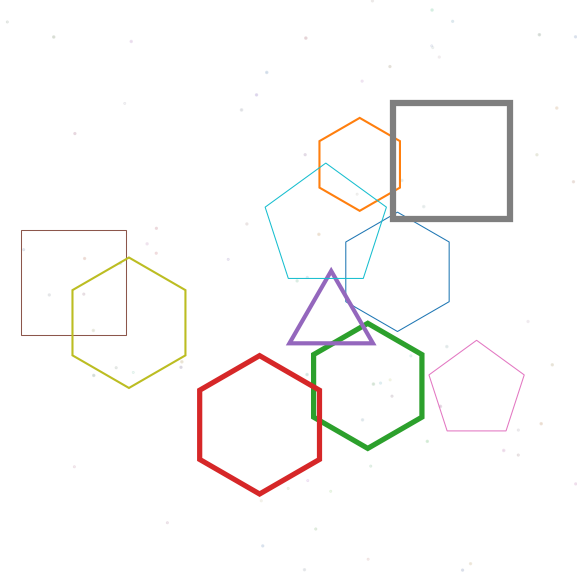[{"shape": "hexagon", "thickness": 0.5, "radius": 0.52, "center": [0.688, 0.528]}, {"shape": "hexagon", "thickness": 1, "radius": 0.4, "center": [0.623, 0.715]}, {"shape": "hexagon", "thickness": 2.5, "radius": 0.54, "center": [0.637, 0.331]}, {"shape": "hexagon", "thickness": 2.5, "radius": 0.6, "center": [0.45, 0.264]}, {"shape": "triangle", "thickness": 2, "radius": 0.42, "center": [0.573, 0.446]}, {"shape": "square", "thickness": 0.5, "radius": 0.45, "center": [0.128, 0.51]}, {"shape": "pentagon", "thickness": 0.5, "radius": 0.43, "center": [0.825, 0.323]}, {"shape": "square", "thickness": 3, "radius": 0.5, "center": [0.782, 0.72]}, {"shape": "hexagon", "thickness": 1, "radius": 0.56, "center": [0.223, 0.44]}, {"shape": "pentagon", "thickness": 0.5, "radius": 0.55, "center": [0.564, 0.606]}]